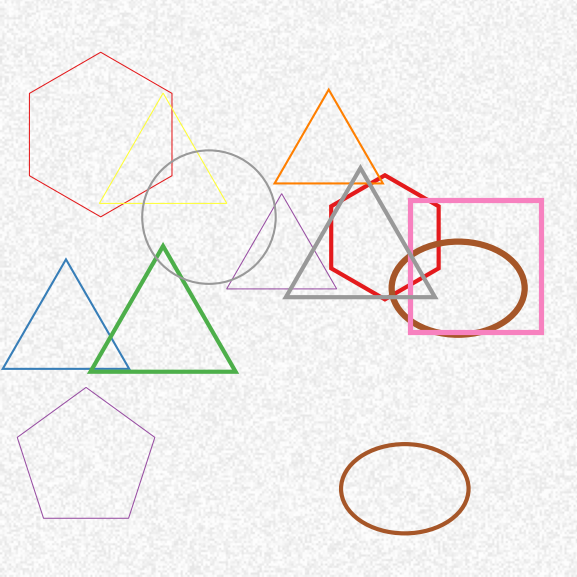[{"shape": "hexagon", "thickness": 0.5, "radius": 0.71, "center": [0.174, 0.766]}, {"shape": "hexagon", "thickness": 2, "radius": 0.54, "center": [0.667, 0.588]}, {"shape": "triangle", "thickness": 1, "radius": 0.63, "center": [0.114, 0.424]}, {"shape": "triangle", "thickness": 2, "radius": 0.73, "center": [0.282, 0.428]}, {"shape": "pentagon", "thickness": 0.5, "radius": 0.63, "center": [0.149, 0.203]}, {"shape": "triangle", "thickness": 0.5, "radius": 0.55, "center": [0.488, 0.554]}, {"shape": "triangle", "thickness": 1, "radius": 0.54, "center": [0.569, 0.736]}, {"shape": "triangle", "thickness": 0.5, "radius": 0.64, "center": [0.282, 0.711]}, {"shape": "oval", "thickness": 2, "radius": 0.55, "center": [0.701, 0.153]}, {"shape": "oval", "thickness": 3, "radius": 0.58, "center": [0.793, 0.5]}, {"shape": "square", "thickness": 2.5, "radius": 0.57, "center": [0.823, 0.538]}, {"shape": "triangle", "thickness": 2, "radius": 0.75, "center": [0.624, 0.559]}, {"shape": "circle", "thickness": 1, "radius": 0.58, "center": [0.362, 0.623]}]